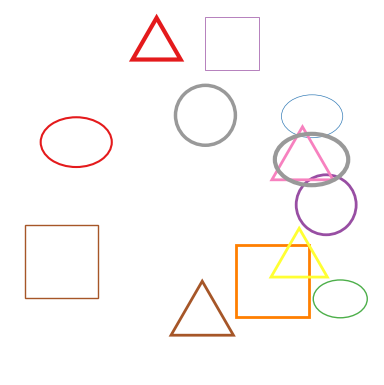[{"shape": "oval", "thickness": 1.5, "radius": 0.46, "center": [0.198, 0.631]}, {"shape": "triangle", "thickness": 3, "radius": 0.36, "center": [0.407, 0.881]}, {"shape": "oval", "thickness": 0.5, "radius": 0.4, "center": [0.811, 0.698]}, {"shape": "oval", "thickness": 1, "radius": 0.35, "center": [0.884, 0.224]}, {"shape": "circle", "thickness": 2, "radius": 0.39, "center": [0.847, 0.468]}, {"shape": "square", "thickness": 0.5, "radius": 0.35, "center": [0.603, 0.887]}, {"shape": "square", "thickness": 2, "radius": 0.47, "center": [0.708, 0.27]}, {"shape": "triangle", "thickness": 2, "radius": 0.42, "center": [0.777, 0.323]}, {"shape": "square", "thickness": 1, "radius": 0.47, "center": [0.159, 0.32]}, {"shape": "triangle", "thickness": 2, "radius": 0.47, "center": [0.525, 0.176]}, {"shape": "triangle", "thickness": 2, "radius": 0.46, "center": [0.786, 0.579]}, {"shape": "oval", "thickness": 3, "radius": 0.48, "center": [0.809, 0.586]}, {"shape": "circle", "thickness": 2.5, "radius": 0.39, "center": [0.534, 0.701]}]